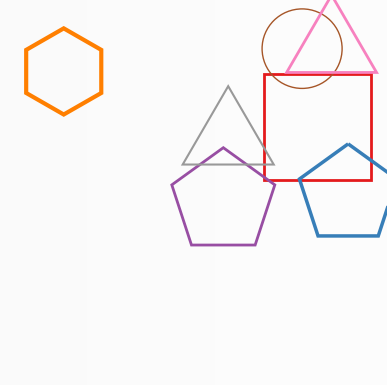[{"shape": "square", "thickness": 2, "radius": 0.69, "center": [0.818, 0.67]}, {"shape": "pentagon", "thickness": 2.5, "radius": 0.66, "center": [0.898, 0.494]}, {"shape": "pentagon", "thickness": 2, "radius": 0.7, "center": [0.576, 0.477]}, {"shape": "hexagon", "thickness": 3, "radius": 0.56, "center": [0.164, 0.814]}, {"shape": "circle", "thickness": 1, "radius": 0.52, "center": [0.78, 0.874]}, {"shape": "triangle", "thickness": 2, "radius": 0.67, "center": [0.856, 0.879]}, {"shape": "triangle", "thickness": 1.5, "radius": 0.68, "center": [0.589, 0.64]}]